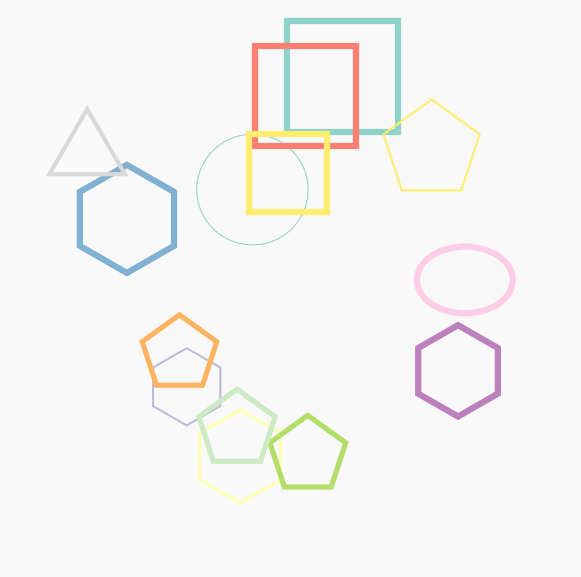[{"shape": "circle", "thickness": 0.5, "radius": 0.48, "center": [0.434, 0.671]}, {"shape": "square", "thickness": 3, "radius": 0.48, "center": [0.589, 0.867]}, {"shape": "hexagon", "thickness": 1.5, "radius": 0.4, "center": [0.413, 0.209]}, {"shape": "hexagon", "thickness": 1, "radius": 0.33, "center": [0.321, 0.329]}, {"shape": "square", "thickness": 3, "radius": 0.43, "center": [0.526, 0.833]}, {"shape": "hexagon", "thickness": 3, "radius": 0.47, "center": [0.218, 0.62]}, {"shape": "pentagon", "thickness": 2.5, "radius": 0.34, "center": [0.309, 0.387]}, {"shape": "pentagon", "thickness": 2.5, "radius": 0.34, "center": [0.529, 0.211]}, {"shape": "oval", "thickness": 3, "radius": 0.41, "center": [0.8, 0.514]}, {"shape": "triangle", "thickness": 2, "radius": 0.38, "center": [0.15, 0.735]}, {"shape": "hexagon", "thickness": 3, "radius": 0.4, "center": [0.788, 0.357]}, {"shape": "pentagon", "thickness": 2.5, "radius": 0.34, "center": [0.408, 0.256]}, {"shape": "square", "thickness": 3, "radius": 0.34, "center": [0.495, 0.699]}, {"shape": "pentagon", "thickness": 1, "radius": 0.44, "center": [0.742, 0.74]}]